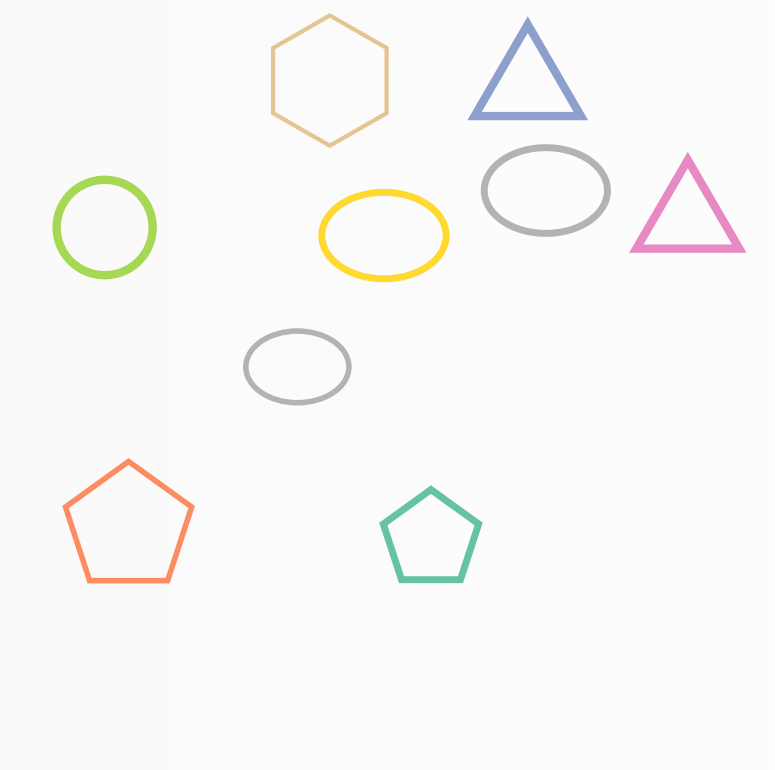[{"shape": "pentagon", "thickness": 2.5, "radius": 0.32, "center": [0.556, 0.299]}, {"shape": "pentagon", "thickness": 2, "radius": 0.43, "center": [0.166, 0.315]}, {"shape": "triangle", "thickness": 3, "radius": 0.4, "center": [0.681, 0.889]}, {"shape": "triangle", "thickness": 3, "radius": 0.38, "center": [0.887, 0.715]}, {"shape": "circle", "thickness": 3, "radius": 0.31, "center": [0.135, 0.705]}, {"shape": "oval", "thickness": 2.5, "radius": 0.4, "center": [0.495, 0.694]}, {"shape": "hexagon", "thickness": 1.5, "radius": 0.42, "center": [0.426, 0.895]}, {"shape": "oval", "thickness": 2, "radius": 0.33, "center": [0.384, 0.524]}, {"shape": "oval", "thickness": 2.5, "radius": 0.4, "center": [0.704, 0.753]}]